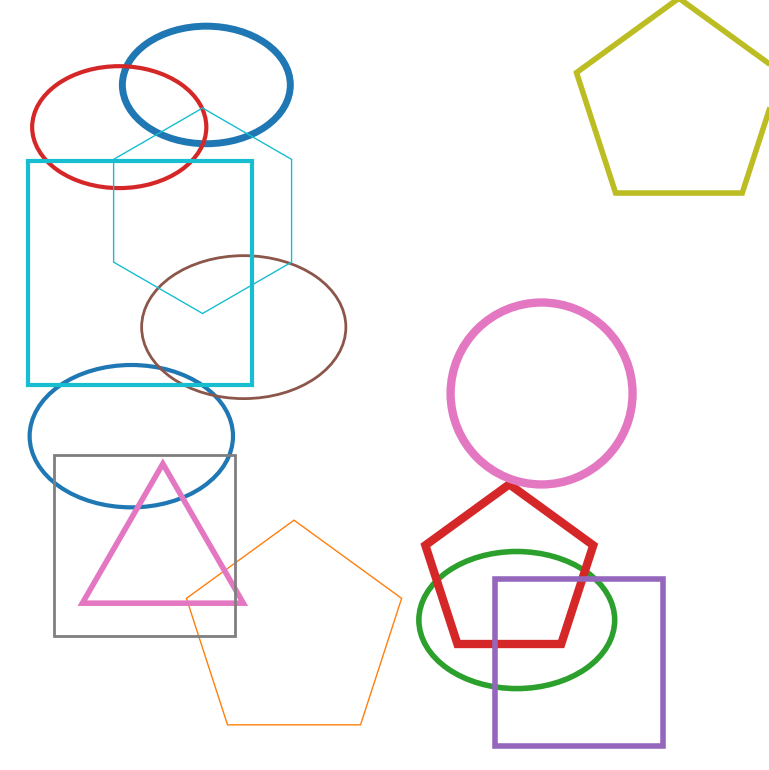[{"shape": "oval", "thickness": 2.5, "radius": 0.55, "center": [0.268, 0.89]}, {"shape": "oval", "thickness": 1.5, "radius": 0.66, "center": [0.171, 0.434]}, {"shape": "pentagon", "thickness": 0.5, "radius": 0.73, "center": [0.382, 0.178]}, {"shape": "oval", "thickness": 2, "radius": 0.64, "center": [0.671, 0.195]}, {"shape": "oval", "thickness": 1.5, "radius": 0.57, "center": [0.155, 0.835]}, {"shape": "pentagon", "thickness": 3, "radius": 0.57, "center": [0.661, 0.256]}, {"shape": "square", "thickness": 2, "radius": 0.54, "center": [0.752, 0.14]}, {"shape": "oval", "thickness": 1, "radius": 0.66, "center": [0.317, 0.575]}, {"shape": "triangle", "thickness": 2, "radius": 0.6, "center": [0.211, 0.277]}, {"shape": "circle", "thickness": 3, "radius": 0.59, "center": [0.703, 0.489]}, {"shape": "square", "thickness": 1, "radius": 0.59, "center": [0.187, 0.291]}, {"shape": "pentagon", "thickness": 2, "radius": 0.7, "center": [0.882, 0.862]}, {"shape": "hexagon", "thickness": 0.5, "radius": 0.67, "center": [0.263, 0.726]}, {"shape": "square", "thickness": 1.5, "radius": 0.73, "center": [0.182, 0.645]}]